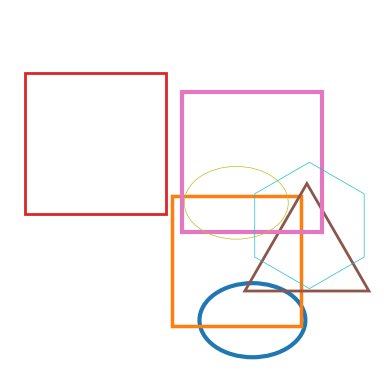[{"shape": "oval", "thickness": 3, "radius": 0.69, "center": [0.656, 0.168]}, {"shape": "square", "thickness": 2.5, "radius": 0.84, "center": [0.613, 0.322]}, {"shape": "square", "thickness": 2, "radius": 0.91, "center": [0.247, 0.627]}, {"shape": "triangle", "thickness": 2, "radius": 0.93, "center": [0.797, 0.337]}, {"shape": "square", "thickness": 3, "radius": 0.91, "center": [0.655, 0.579]}, {"shape": "oval", "thickness": 0.5, "radius": 0.67, "center": [0.614, 0.473]}, {"shape": "hexagon", "thickness": 0.5, "radius": 0.82, "center": [0.804, 0.414]}]